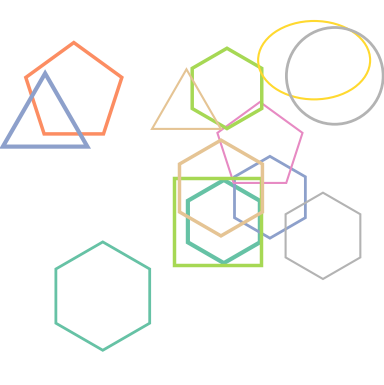[{"shape": "hexagon", "thickness": 2, "radius": 0.7, "center": [0.267, 0.231]}, {"shape": "hexagon", "thickness": 3, "radius": 0.54, "center": [0.581, 0.425]}, {"shape": "pentagon", "thickness": 2.5, "radius": 0.66, "center": [0.192, 0.758]}, {"shape": "hexagon", "thickness": 2, "radius": 0.53, "center": [0.701, 0.488]}, {"shape": "triangle", "thickness": 3, "radius": 0.63, "center": [0.117, 0.683]}, {"shape": "pentagon", "thickness": 1.5, "radius": 0.58, "center": [0.675, 0.619]}, {"shape": "square", "thickness": 2.5, "radius": 0.56, "center": [0.565, 0.425]}, {"shape": "hexagon", "thickness": 2.5, "radius": 0.52, "center": [0.59, 0.77]}, {"shape": "oval", "thickness": 1.5, "radius": 0.73, "center": [0.816, 0.844]}, {"shape": "hexagon", "thickness": 2.5, "radius": 0.62, "center": [0.574, 0.512]}, {"shape": "triangle", "thickness": 1.5, "radius": 0.52, "center": [0.484, 0.717]}, {"shape": "hexagon", "thickness": 1.5, "radius": 0.56, "center": [0.839, 0.387]}, {"shape": "circle", "thickness": 2, "radius": 0.63, "center": [0.87, 0.803]}]